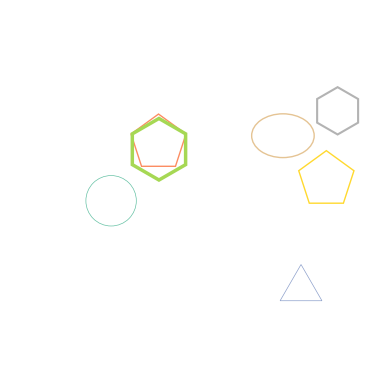[{"shape": "circle", "thickness": 0.5, "radius": 0.33, "center": [0.289, 0.479]}, {"shape": "pentagon", "thickness": 1, "radius": 0.37, "center": [0.412, 0.629]}, {"shape": "triangle", "thickness": 0.5, "radius": 0.31, "center": [0.782, 0.25]}, {"shape": "hexagon", "thickness": 2.5, "radius": 0.4, "center": [0.413, 0.612]}, {"shape": "pentagon", "thickness": 1, "radius": 0.38, "center": [0.848, 0.533]}, {"shape": "oval", "thickness": 1, "radius": 0.41, "center": [0.735, 0.648]}, {"shape": "hexagon", "thickness": 1.5, "radius": 0.31, "center": [0.877, 0.712]}]